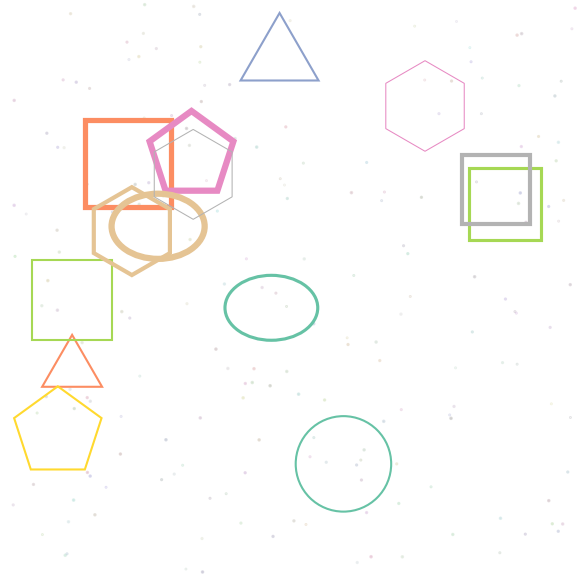[{"shape": "oval", "thickness": 1.5, "radius": 0.4, "center": [0.47, 0.466]}, {"shape": "circle", "thickness": 1, "radius": 0.41, "center": [0.595, 0.196]}, {"shape": "square", "thickness": 2.5, "radius": 0.38, "center": [0.222, 0.716]}, {"shape": "triangle", "thickness": 1, "radius": 0.3, "center": [0.125, 0.359]}, {"shape": "triangle", "thickness": 1, "radius": 0.39, "center": [0.484, 0.899]}, {"shape": "pentagon", "thickness": 3, "radius": 0.38, "center": [0.332, 0.731]}, {"shape": "hexagon", "thickness": 0.5, "radius": 0.39, "center": [0.736, 0.816]}, {"shape": "square", "thickness": 1.5, "radius": 0.31, "center": [0.875, 0.646]}, {"shape": "square", "thickness": 1, "radius": 0.35, "center": [0.124, 0.48]}, {"shape": "pentagon", "thickness": 1, "radius": 0.4, "center": [0.1, 0.251]}, {"shape": "hexagon", "thickness": 2, "radius": 0.38, "center": [0.228, 0.599]}, {"shape": "oval", "thickness": 3, "radius": 0.4, "center": [0.274, 0.607]}, {"shape": "square", "thickness": 2, "radius": 0.3, "center": [0.859, 0.671]}, {"shape": "hexagon", "thickness": 0.5, "radius": 0.39, "center": [0.335, 0.697]}]